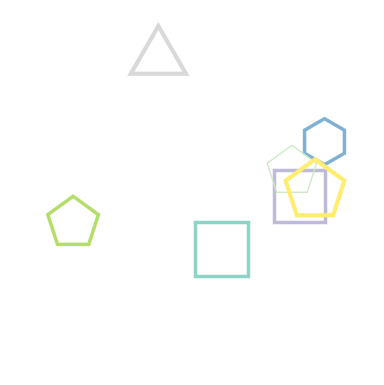[{"shape": "square", "thickness": 2.5, "radius": 0.35, "center": [0.576, 0.353]}, {"shape": "square", "thickness": 2.5, "radius": 0.34, "center": [0.778, 0.492]}, {"shape": "hexagon", "thickness": 2.5, "radius": 0.3, "center": [0.843, 0.632]}, {"shape": "pentagon", "thickness": 2.5, "radius": 0.35, "center": [0.19, 0.421]}, {"shape": "triangle", "thickness": 3, "radius": 0.41, "center": [0.411, 0.85]}, {"shape": "pentagon", "thickness": 1, "radius": 0.34, "center": [0.758, 0.555]}, {"shape": "pentagon", "thickness": 3, "radius": 0.4, "center": [0.818, 0.506]}]